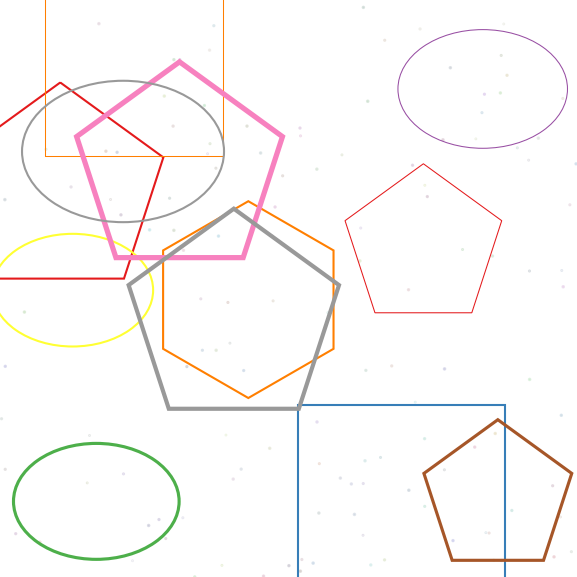[{"shape": "pentagon", "thickness": 1, "radius": 0.94, "center": [0.104, 0.669]}, {"shape": "pentagon", "thickness": 0.5, "radius": 0.71, "center": [0.733, 0.573]}, {"shape": "square", "thickness": 1, "radius": 0.9, "center": [0.695, 0.118]}, {"shape": "oval", "thickness": 1.5, "radius": 0.72, "center": [0.167, 0.131]}, {"shape": "oval", "thickness": 0.5, "radius": 0.73, "center": [0.836, 0.845]}, {"shape": "hexagon", "thickness": 1, "radius": 0.85, "center": [0.43, 0.48]}, {"shape": "square", "thickness": 0.5, "radius": 0.77, "center": [0.232, 0.882]}, {"shape": "oval", "thickness": 1, "radius": 0.7, "center": [0.126, 0.497]}, {"shape": "pentagon", "thickness": 1.5, "radius": 0.67, "center": [0.862, 0.138]}, {"shape": "pentagon", "thickness": 2.5, "radius": 0.94, "center": [0.311, 0.705]}, {"shape": "pentagon", "thickness": 2, "radius": 0.96, "center": [0.405, 0.446]}, {"shape": "oval", "thickness": 1, "radius": 0.87, "center": [0.213, 0.737]}]